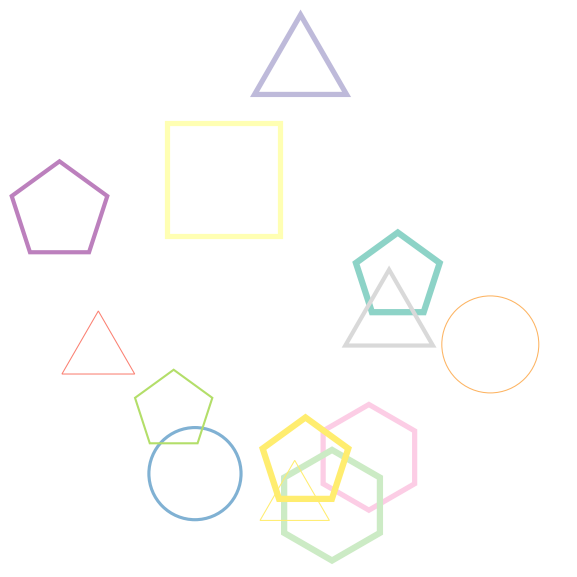[{"shape": "pentagon", "thickness": 3, "radius": 0.38, "center": [0.689, 0.52]}, {"shape": "square", "thickness": 2.5, "radius": 0.49, "center": [0.387, 0.688]}, {"shape": "triangle", "thickness": 2.5, "radius": 0.46, "center": [0.52, 0.882]}, {"shape": "triangle", "thickness": 0.5, "radius": 0.36, "center": [0.17, 0.388]}, {"shape": "circle", "thickness": 1.5, "radius": 0.4, "center": [0.338, 0.179]}, {"shape": "circle", "thickness": 0.5, "radius": 0.42, "center": [0.849, 0.403]}, {"shape": "pentagon", "thickness": 1, "radius": 0.35, "center": [0.301, 0.288]}, {"shape": "hexagon", "thickness": 2.5, "radius": 0.46, "center": [0.639, 0.207]}, {"shape": "triangle", "thickness": 2, "radius": 0.44, "center": [0.674, 0.445]}, {"shape": "pentagon", "thickness": 2, "radius": 0.44, "center": [0.103, 0.633]}, {"shape": "hexagon", "thickness": 3, "radius": 0.48, "center": [0.575, 0.124]}, {"shape": "pentagon", "thickness": 3, "radius": 0.39, "center": [0.529, 0.198]}, {"shape": "triangle", "thickness": 0.5, "radius": 0.35, "center": [0.51, 0.133]}]